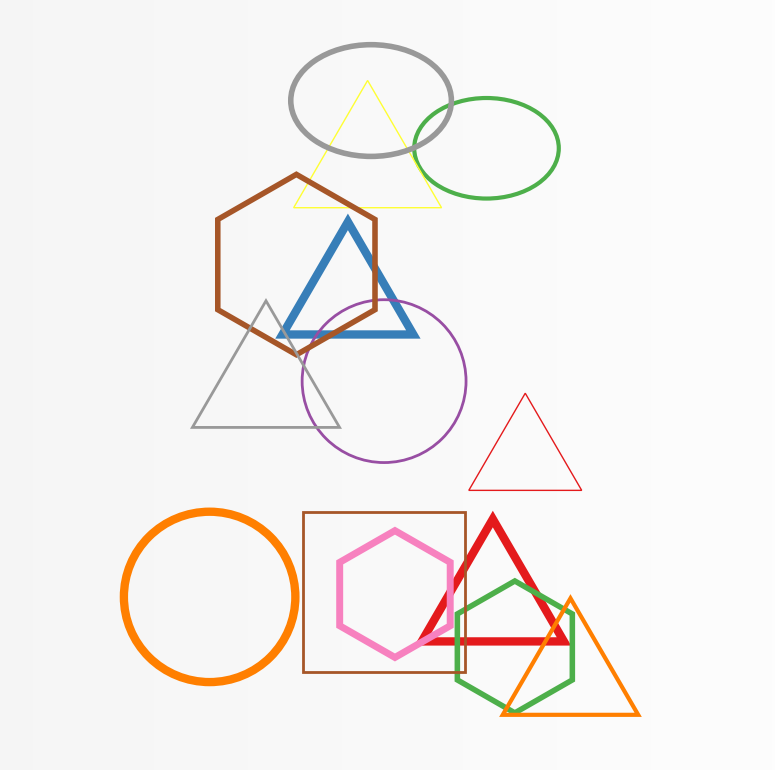[{"shape": "triangle", "thickness": 3, "radius": 0.53, "center": [0.636, 0.22]}, {"shape": "triangle", "thickness": 0.5, "radius": 0.42, "center": [0.678, 0.405]}, {"shape": "triangle", "thickness": 3, "radius": 0.49, "center": [0.449, 0.614]}, {"shape": "oval", "thickness": 1.5, "radius": 0.47, "center": [0.628, 0.807]}, {"shape": "hexagon", "thickness": 2, "radius": 0.43, "center": [0.664, 0.16]}, {"shape": "circle", "thickness": 1, "radius": 0.53, "center": [0.496, 0.505]}, {"shape": "triangle", "thickness": 1.5, "radius": 0.5, "center": [0.736, 0.122]}, {"shape": "circle", "thickness": 3, "radius": 0.55, "center": [0.27, 0.225]}, {"shape": "triangle", "thickness": 0.5, "radius": 0.55, "center": [0.474, 0.785]}, {"shape": "square", "thickness": 1, "radius": 0.52, "center": [0.496, 0.231]}, {"shape": "hexagon", "thickness": 2, "radius": 0.59, "center": [0.382, 0.656]}, {"shape": "hexagon", "thickness": 2.5, "radius": 0.41, "center": [0.51, 0.229]}, {"shape": "oval", "thickness": 2, "radius": 0.52, "center": [0.479, 0.869]}, {"shape": "triangle", "thickness": 1, "radius": 0.55, "center": [0.343, 0.5]}]